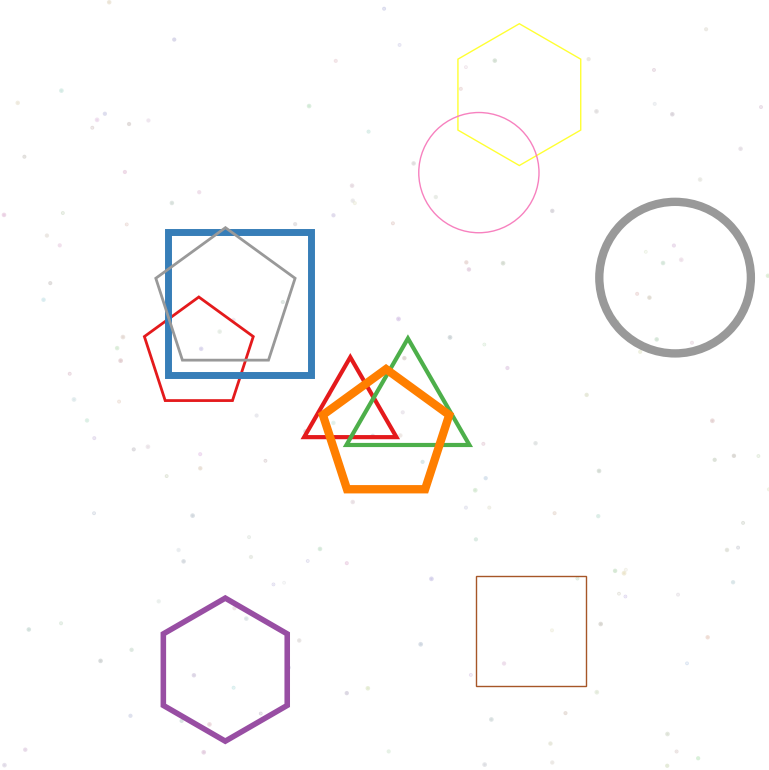[{"shape": "pentagon", "thickness": 1, "radius": 0.37, "center": [0.258, 0.54]}, {"shape": "triangle", "thickness": 1.5, "radius": 0.35, "center": [0.455, 0.467]}, {"shape": "square", "thickness": 2.5, "radius": 0.46, "center": [0.311, 0.606]}, {"shape": "triangle", "thickness": 1.5, "radius": 0.46, "center": [0.53, 0.468]}, {"shape": "hexagon", "thickness": 2, "radius": 0.46, "center": [0.293, 0.13]}, {"shape": "pentagon", "thickness": 3, "radius": 0.43, "center": [0.501, 0.434]}, {"shape": "hexagon", "thickness": 0.5, "radius": 0.46, "center": [0.674, 0.877]}, {"shape": "square", "thickness": 0.5, "radius": 0.36, "center": [0.689, 0.18]}, {"shape": "circle", "thickness": 0.5, "radius": 0.39, "center": [0.622, 0.776]}, {"shape": "pentagon", "thickness": 1, "radius": 0.48, "center": [0.293, 0.609]}, {"shape": "circle", "thickness": 3, "radius": 0.49, "center": [0.877, 0.639]}]